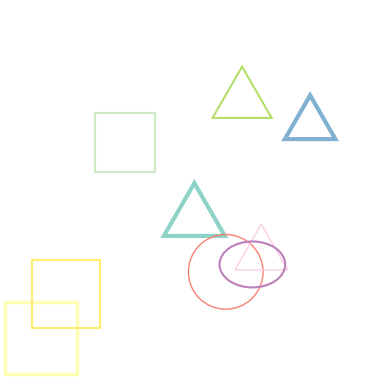[{"shape": "triangle", "thickness": 3, "radius": 0.46, "center": [0.505, 0.433]}, {"shape": "square", "thickness": 2.5, "radius": 0.47, "center": [0.106, 0.122]}, {"shape": "circle", "thickness": 1, "radius": 0.48, "center": [0.586, 0.294]}, {"shape": "triangle", "thickness": 3, "radius": 0.38, "center": [0.806, 0.677]}, {"shape": "triangle", "thickness": 1.5, "radius": 0.44, "center": [0.629, 0.738]}, {"shape": "triangle", "thickness": 1, "radius": 0.4, "center": [0.679, 0.338]}, {"shape": "oval", "thickness": 1.5, "radius": 0.43, "center": [0.656, 0.313]}, {"shape": "square", "thickness": 1.5, "radius": 0.38, "center": [0.325, 0.629]}, {"shape": "square", "thickness": 1.5, "radius": 0.44, "center": [0.171, 0.237]}]